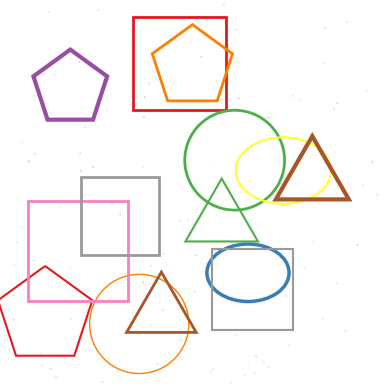[{"shape": "pentagon", "thickness": 1.5, "radius": 0.64, "center": [0.117, 0.18]}, {"shape": "square", "thickness": 2, "radius": 0.6, "center": [0.466, 0.834]}, {"shape": "oval", "thickness": 2.5, "radius": 0.53, "center": [0.644, 0.291]}, {"shape": "circle", "thickness": 2, "radius": 0.65, "center": [0.61, 0.584]}, {"shape": "triangle", "thickness": 1.5, "radius": 0.54, "center": [0.576, 0.427]}, {"shape": "pentagon", "thickness": 3, "radius": 0.5, "center": [0.183, 0.771]}, {"shape": "pentagon", "thickness": 2, "radius": 0.55, "center": [0.5, 0.827]}, {"shape": "circle", "thickness": 1, "radius": 0.64, "center": [0.362, 0.159]}, {"shape": "oval", "thickness": 1.5, "radius": 0.62, "center": [0.736, 0.557]}, {"shape": "triangle", "thickness": 2, "radius": 0.52, "center": [0.419, 0.189]}, {"shape": "triangle", "thickness": 3, "radius": 0.55, "center": [0.811, 0.537]}, {"shape": "square", "thickness": 2, "radius": 0.65, "center": [0.203, 0.348]}, {"shape": "square", "thickness": 2, "radius": 0.51, "center": [0.311, 0.438]}, {"shape": "square", "thickness": 1.5, "radius": 0.53, "center": [0.655, 0.248]}]